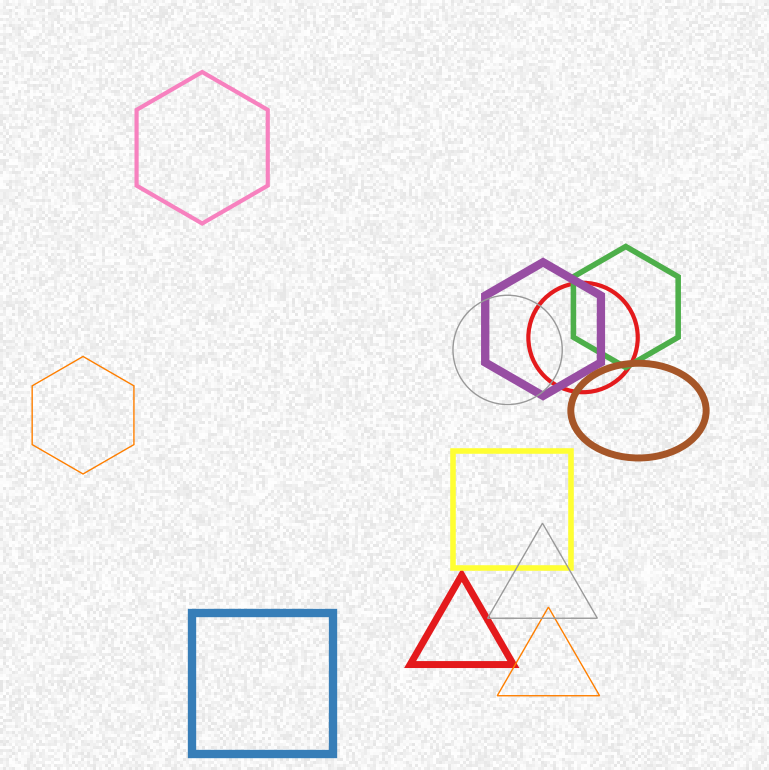[{"shape": "circle", "thickness": 1.5, "radius": 0.36, "center": [0.757, 0.562]}, {"shape": "triangle", "thickness": 2.5, "radius": 0.39, "center": [0.6, 0.176]}, {"shape": "square", "thickness": 3, "radius": 0.46, "center": [0.341, 0.113]}, {"shape": "hexagon", "thickness": 2, "radius": 0.39, "center": [0.813, 0.601]}, {"shape": "hexagon", "thickness": 3, "radius": 0.43, "center": [0.705, 0.573]}, {"shape": "hexagon", "thickness": 0.5, "radius": 0.38, "center": [0.108, 0.461]}, {"shape": "triangle", "thickness": 0.5, "radius": 0.38, "center": [0.712, 0.135]}, {"shape": "square", "thickness": 2, "radius": 0.38, "center": [0.665, 0.338]}, {"shape": "oval", "thickness": 2.5, "radius": 0.44, "center": [0.829, 0.467]}, {"shape": "hexagon", "thickness": 1.5, "radius": 0.49, "center": [0.263, 0.808]}, {"shape": "triangle", "thickness": 0.5, "radius": 0.41, "center": [0.705, 0.238]}, {"shape": "circle", "thickness": 0.5, "radius": 0.35, "center": [0.659, 0.546]}]